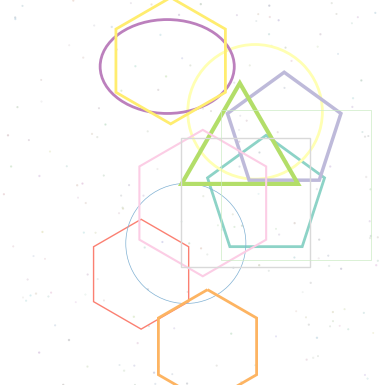[{"shape": "pentagon", "thickness": 2, "radius": 0.8, "center": [0.691, 0.489]}, {"shape": "circle", "thickness": 2, "radius": 0.87, "center": [0.663, 0.71]}, {"shape": "pentagon", "thickness": 2.5, "radius": 0.77, "center": [0.738, 0.657]}, {"shape": "hexagon", "thickness": 1, "radius": 0.71, "center": [0.367, 0.288]}, {"shape": "circle", "thickness": 0.5, "radius": 0.78, "center": [0.483, 0.368]}, {"shape": "hexagon", "thickness": 2, "radius": 0.74, "center": [0.539, 0.1]}, {"shape": "triangle", "thickness": 3, "radius": 0.87, "center": [0.623, 0.61]}, {"shape": "hexagon", "thickness": 1.5, "radius": 0.95, "center": [0.527, 0.473]}, {"shape": "square", "thickness": 1, "radius": 0.84, "center": [0.638, 0.473]}, {"shape": "oval", "thickness": 2, "radius": 0.87, "center": [0.434, 0.827]}, {"shape": "square", "thickness": 0.5, "radius": 0.98, "center": [0.769, 0.519]}, {"shape": "hexagon", "thickness": 2, "radius": 0.82, "center": [0.443, 0.842]}]